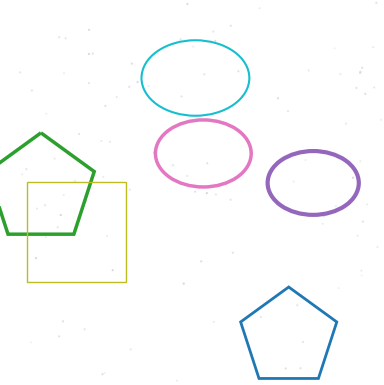[{"shape": "pentagon", "thickness": 2, "radius": 0.66, "center": [0.75, 0.123]}, {"shape": "pentagon", "thickness": 2.5, "radius": 0.73, "center": [0.106, 0.509]}, {"shape": "oval", "thickness": 3, "radius": 0.59, "center": [0.814, 0.525]}, {"shape": "oval", "thickness": 2.5, "radius": 0.62, "center": [0.528, 0.601]}, {"shape": "square", "thickness": 1, "radius": 0.65, "center": [0.199, 0.398]}, {"shape": "oval", "thickness": 1.5, "radius": 0.7, "center": [0.508, 0.797]}]